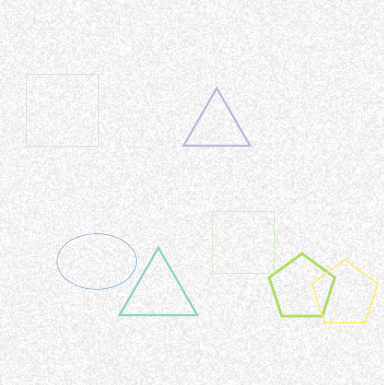[{"shape": "triangle", "thickness": 1.5, "radius": 0.58, "center": [0.411, 0.24]}, {"shape": "triangle", "thickness": 1.5, "radius": 0.5, "center": [0.563, 0.671]}, {"shape": "oval", "thickness": 0.5, "radius": 0.52, "center": [0.251, 0.321]}, {"shape": "pentagon", "thickness": 2, "radius": 0.45, "center": [0.784, 0.252]}, {"shape": "square", "thickness": 0.5, "radius": 0.47, "center": [0.161, 0.714]}, {"shape": "square", "thickness": 0.5, "radius": 0.4, "center": [0.631, 0.371]}, {"shape": "pentagon", "thickness": 1, "radius": 0.45, "center": [0.896, 0.235]}]